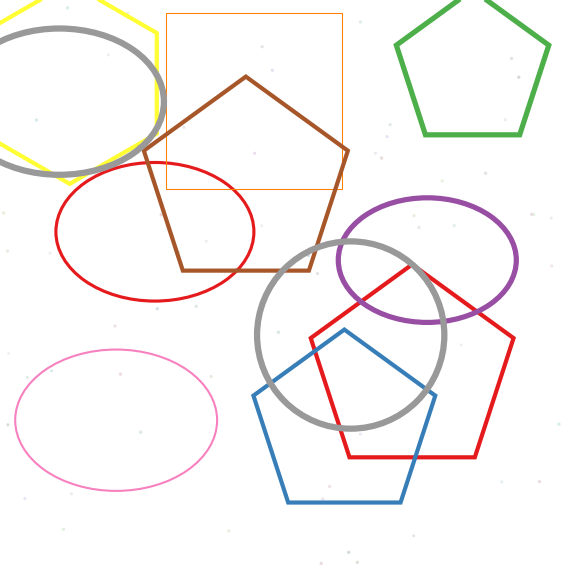[{"shape": "pentagon", "thickness": 2, "radius": 0.92, "center": [0.714, 0.357]}, {"shape": "oval", "thickness": 1.5, "radius": 0.86, "center": [0.268, 0.598]}, {"shape": "pentagon", "thickness": 2, "radius": 0.83, "center": [0.596, 0.263]}, {"shape": "pentagon", "thickness": 2.5, "radius": 0.69, "center": [0.818, 0.878]}, {"shape": "oval", "thickness": 2.5, "radius": 0.77, "center": [0.74, 0.549]}, {"shape": "square", "thickness": 0.5, "radius": 0.76, "center": [0.44, 0.824]}, {"shape": "hexagon", "thickness": 2, "radius": 0.87, "center": [0.121, 0.855]}, {"shape": "pentagon", "thickness": 2, "radius": 0.93, "center": [0.426, 0.681]}, {"shape": "oval", "thickness": 1, "radius": 0.87, "center": [0.201, 0.271]}, {"shape": "circle", "thickness": 3, "radius": 0.81, "center": [0.607, 0.419]}, {"shape": "oval", "thickness": 3, "radius": 0.9, "center": [0.103, 0.823]}]